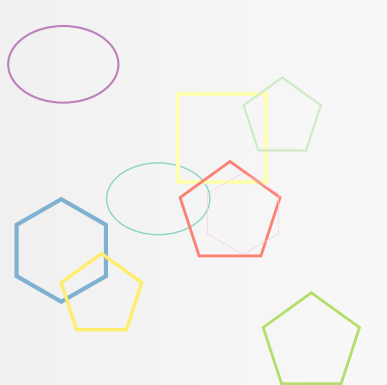[{"shape": "oval", "thickness": 1, "radius": 0.67, "center": [0.408, 0.484]}, {"shape": "square", "thickness": 3, "radius": 0.57, "center": [0.572, 0.642]}, {"shape": "pentagon", "thickness": 2, "radius": 0.68, "center": [0.594, 0.445]}, {"shape": "hexagon", "thickness": 3, "radius": 0.67, "center": [0.158, 0.349]}, {"shape": "pentagon", "thickness": 2, "radius": 0.65, "center": [0.803, 0.109]}, {"shape": "hexagon", "thickness": 0.5, "radius": 0.53, "center": [0.627, 0.445]}, {"shape": "oval", "thickness": 1.5, "radius": 0.71, "center": [0.163, 0.833]}, {"shape": "pentagon", "thickness": 1.5, "radius": 0.52, "center": [0.728, 0.694]}, {"shape": "pentagon", "thickness": 2.5, "radius": 0.55, "center": [0.262, 0.232]}]